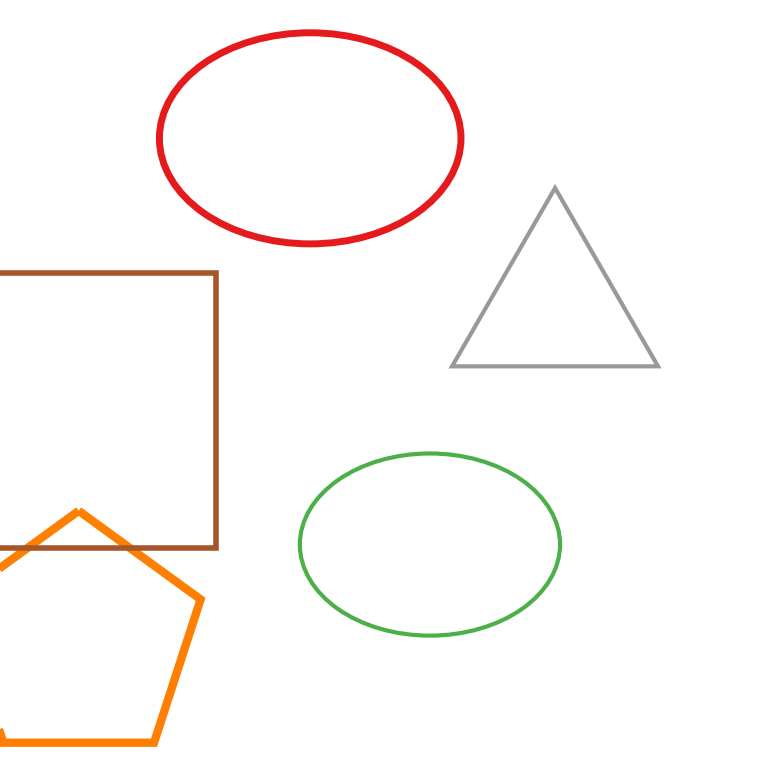[{"shape": "oval", "thickness": 2.5, "radius": 0.98, "center": [0.403, 0.82]}, {"shape": "oval", "thickness": 1.5, "radius": 0.84, "center": [0.558, 0.293]}, {"shape": "pentagon", "thickness": 3, "radius": 0.83, "center": [0.102, 0.17]}, {"shape": "square", "thickness": 2, "radius": 0.89, "center": [0.101, 0.467]}, {"shape": "triangle", "thickness": 1.5, "radius": 0.77, "center": [0.721, 0.601]}]